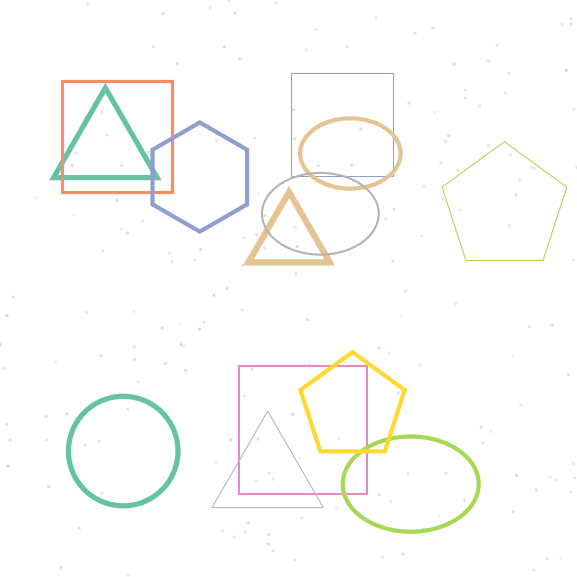[{"shape": "circle", "thickness": 2.5, "radius": 0.47, "center": [0.213, 0.218]}, {"shape": "triangle", "thickness": 2.5, "radius": 0.52, "center": [0.182, 0.743]}, {"shape": "square", "thickness": 1.5, "radius": 0.48, "center": [0.203, 0.763]}, {"shape": "hexagon", "thickness": 2, "radius": 0.47, "center": [0.346, 0.693]}, {"shape": "square", "thickness": 0.5, "radius": 0.44, "center": [0.592, 0.784]}, {"shape": "square", "thickness": 1, "radius": 0.56, "center": [0.525, 0.255]}, {"shape": "pentagon", "thickness": 0.5, "radius": 0.57, "center": [0.874, 0.64]}, {"shape": "oval", "thickness": 2, "radius": 0.59, "center": [0.711, 0.161]}, {"shape": "pentagon", "thickness": 2, "radius": 0.47, "center": [0.61, 0.294]}, {"shape": "triangle", "thickness": 3, "radius": 0.41, "center": [0.501, 0.585]}, {"shape": "oval", "thickness": 2, "radius": 0.43, "center": [0.607, 0.733]}, {"shape": "oval", "thickness": 1, "radius": 0.51, "center": [0.555, 0.629]}, {"shape": "triangle", "thickness": 0.5, "radius": 0.56, "center": [0.464, 0.176]}]